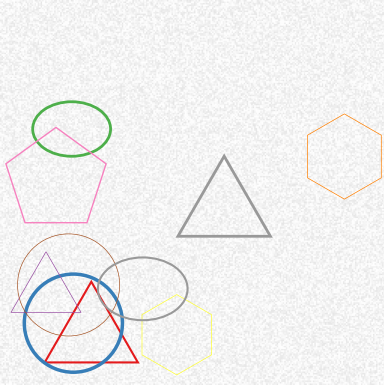[{"shape": "triangle", "thickness": 1.5, "radius": 0.7, "center": [0.237, 0.128]}, {"shape": "circle", "thickness": 2.5, "radius": 0.64, "center": [0.191, 0.161]}, {"shape": "oval", "thickness": 2, "radius": 0.51, "center": [0.186, 0.665]}, {"shape": "triangle", "thickness": 0.5, "radius": 0.53, "center": [0.119, 0.241]}, {"shape": "hexagon", "thickness": 0.5, "radius": 0.55, "center": [0.894, 0.593]}, {"shape": "hexagon", "thickness": 0.5, "radius": 0.52, "center": [0.459, 0.131]}, {"shape": "circle", "thickness": 0.5, "radius": 0.66, "center": [0.178, 0.26]}, {"shape": "pentagon", "thickness": 1, "radius": 0.68, "center": [0.145, 0.532]}, {"shape": "triangle", "thickness": 2, "radius": 0.69, "center": [0.582, 0.456]}, {"shape": "oval", "thickness": 1.5, "radius": 0.58, "center": [0.371, 0.25]}]